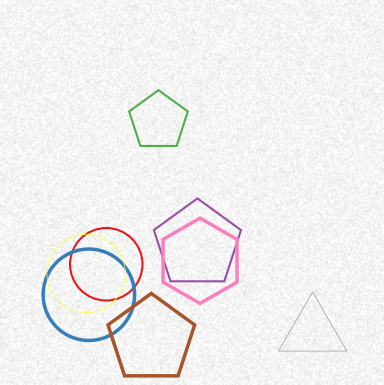[{"shape": "circle", "thickness": 1.5, "radius": 0.47, "center": [0.276, 0.314]}, {"shape": "circle", "thickness": 2.5, "radius": 0.59, "center": [0.231, 0.234]}, {"shape": "pentagon", "thickness": 1.5, "radius": 0.4, "center": [0.412, 0.686]}, {"shape": "pentagon", "thickness": 1.5, "radius": 0.59, "center": [0.513, 0.366]}, {"shape": "circle", "thickness": 0.5, "radius": 0.51, "center": [0.224, 0.29]}, {"shape": "pentagon", "thickness": 2.5, "radius": 0.59, "center": [0.393, 0.12]}, {"shape": "hexagon", "thickness": 2.5, "radius": 0.55, "center": [0.52, 0.323]}, {"shape": "triangle", "thickness": 0.5, "radius": 0.51, "center": [0.812, 0.139]}]